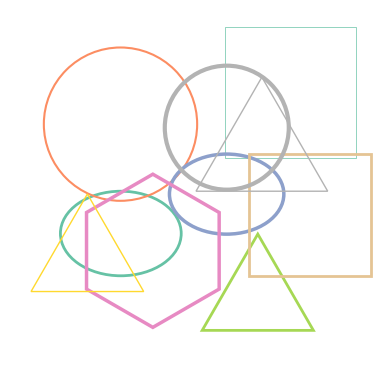[{"shape": "square", "thickness": 0.5, "radius": 0.85, "center": [0.754, 0.759]}, {"shape": "oval", "thickness": 2, "radius": 0.78, "center": [0.314, 0.394]}, {"shape": "circle", "thickness": 1.5, "radius": 1.0, "center": [0.313, 0.678]}, {"shape": "oval", "thickness": 2.5, "radius": 0.74, "center": [0.589, 0.496]}, {"shape": "hexagon", "thickness": 2.5, "radius": 0.99, "center": [0.397, 0.349]}, {"shape": "triangle", "thickness": 2, "radius": 0.83, "center": [0.67, 0.225]}, {"shape": "triangle", "thickness": 1, "radius": 0.84, "center": [0.227, 0.327]}, {"shape": "square", "thickness": 2, "radius": 0.79, "center": [0.806, 0.442]}, {"shape": "triangle", "thickness": 1, "radius": 0.99, "center": [0.68, 0.602]}, {"shape": "circle", "thickness": 3, "radius": 0.81, "center": [0.589, 0.668]}]